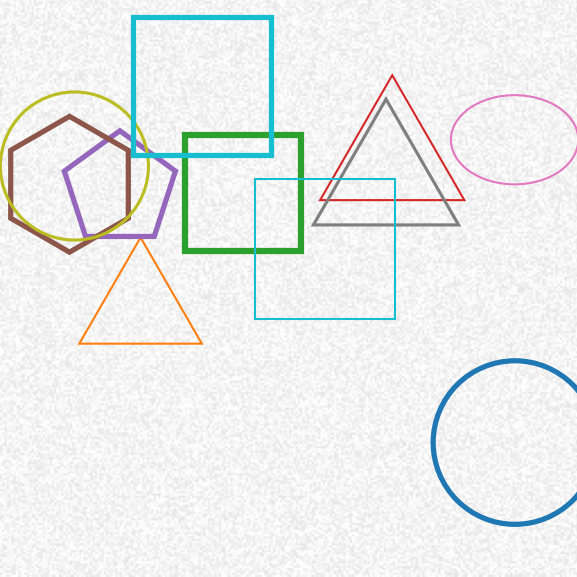[{"shape": "circle", "thickness": 2.5, "radius": 0.71, "center": [0.892, 0.233]}, {"shape": "triangle", "thickness": 1, "radius": 0.61, "center": [0.243, 0.465]}, {"shape": "square", "thickness": 3, "radius": 0.5, "center": [0.42, 0.665]}, {"shape": "triangle", "thickness": 1, "radius": 0.72, "center": [0.679, 0.725]}, {"shape": "pentagon", "thickness": 2.5, "radius": 0.51, "center": [0.208, 0.672]}, {"shape": "hexagon", "thickness": 2.5, "radius": 0.59, "center": [0.12, 0.68]}, {"shape": "oval", "thickness": 1, "radius": 0.55, "center": [0.891, 0.757]}, {"shape": "triangle", "thickness": 1.5, "radius": 0.73, "center": [0.668, 0.682]}, {"shape": "circle", "thickness": 1.5, "radius": 0.64, "center": [0.129, 0.712]}, {"shape": "square", "thickness": 2.5, "radius": 0.6, "center": [0.35, 0.85]}, {"shape": "square", "thickness": 1, "radius": 0.61, "center": [0.563, 0.568]}]